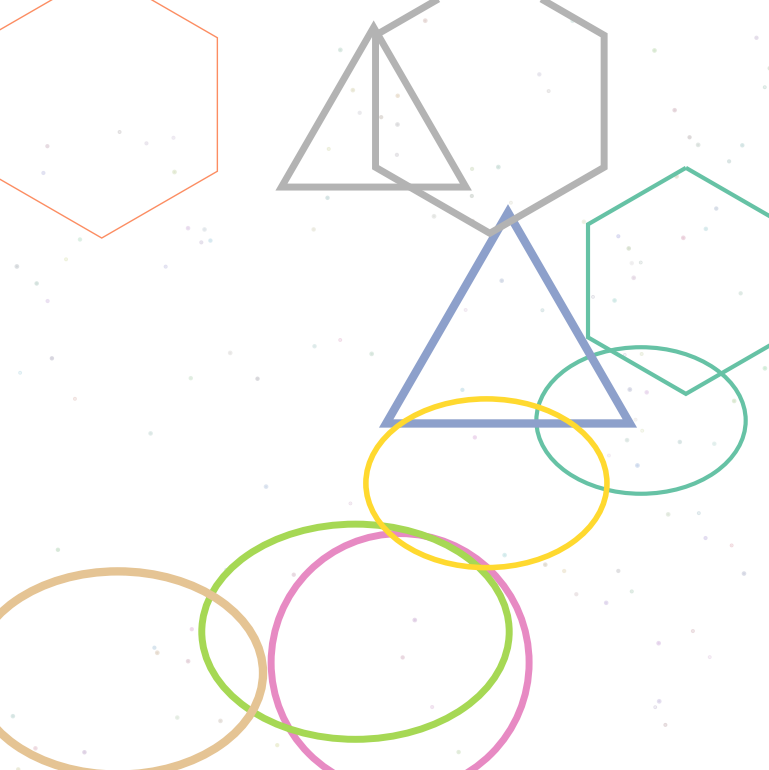[{"shape": "oval", "thickness": 1.5, "radius": 0.68, "center": [0.832, 0.454]}, {"shape": "hexagon", "thickness": 1.5, "radius": 0.73, "center": [0.891, 0.635]}, {"shape": "hexagon", "thickness": 0.5, "radius": 0.87, "center": [0.132, 0.864]}, {"shape": "triangle", "thickness": 3, "radius": 0.91, "center": [0.66, 0.541]}, {"shape": "circle", "thickness": 2.5, "radius": 0.84, "center": [0.52, 0.14]}, {"shape": "oval", "thickness": 2.5, "radius": 1.0, "center": [0.462, 0.18]}, {"shape": "oval", "thickness": 2, "radius": 0.78, "center": [0.632, 0.372]}, {"shape": "oval", "thickness": 3, "radius": 0.94, "center": [0.153, 0.126]}, {"shape": "hexagon", "thickness": 2.5, "radius": 0.86, "center": [0.636, 0.868]}, {"shape": "triangle", "thickness": 2.5, "radius": 0.69, "center": [0.485, 0.826]}]